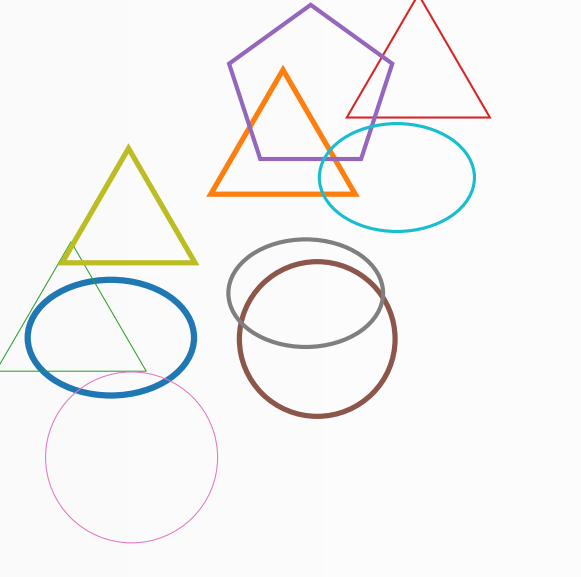[{"shape": "oval", "thickness": 3, "radius": 0.72, "center": [0.191, 0.414]}, {"shape": "triangle", "thickness": 2.5, "radius": 0.72, "center": [0.487, 0.735]}, {"shape": "triangle", "thickness": 0.5, "radius": 0.75, "center": [0.122, 0.431]}, {"shape": "triangle", "thickness": 1, "radius": 0.71, "center": [0.72, 0.867]}, {"shape": "pentagon", "thickness": 2, "radius": 0.74, "center": [0.535, 0.843]}, {"shape": "circle", "thickness": 2.5, "radius": 0.67, "center": [0.546, 0.412]}, {"shape": "circle", "thickness": 0.5, "radius": 0.74, "center": [0.226, 0.207]}, {"shape": "oval", "thickness": 2, "radius": 0.67, "center": [0.526, 0.491]}, {"shape": "triangle", "thickness": 2.5, "radius": 0.66, "center": [0.221, 0.61]}, {"shape": "oval", "thickness": 1.5, "radius": 0.67, "center": [0.683, 0.692]}]